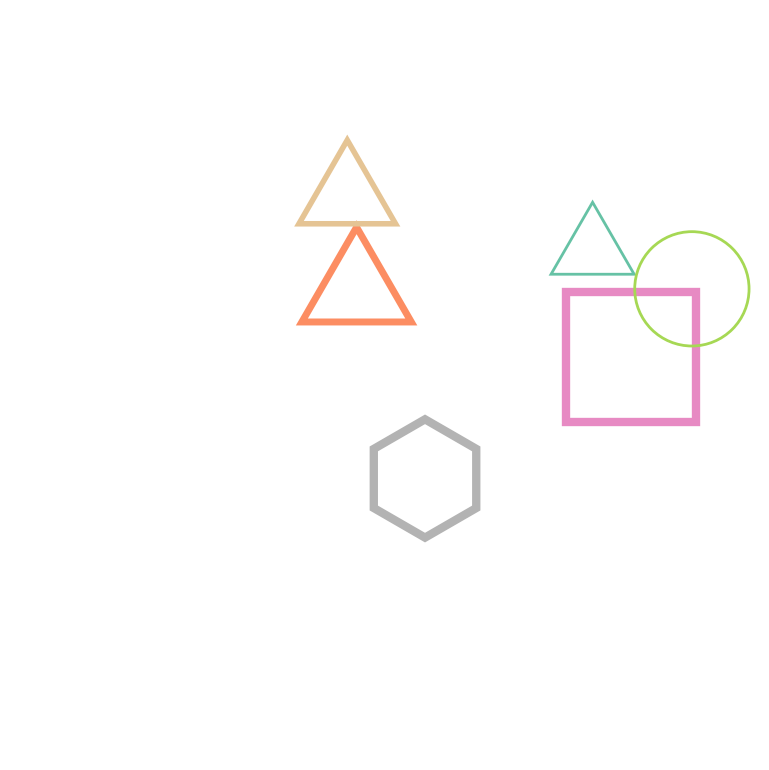[{"shape": "triangle", "thickness": 1, "radius": 0.31, "center": [0.77, 0.675]}, {"shape": "triangle", "thickness": 2.5, "radius": 0.41, "center": [0.463, 0.623]}, {"shape": "square", "thickness": 3, "radius": 0.42, "center": [0.819, 0.537]}, {"shape": "circle", "thickness": 1, "radius": 0.37, "center": [0.899, 0.625]}, {"shape": "triangle", "thickness": 2, "radius": 0.36, "center": [0.451, 0.746]}, {"shape": "hexagon", "thickness": 3, "radius": 0.38, "center": [0.552, 0.379]}]